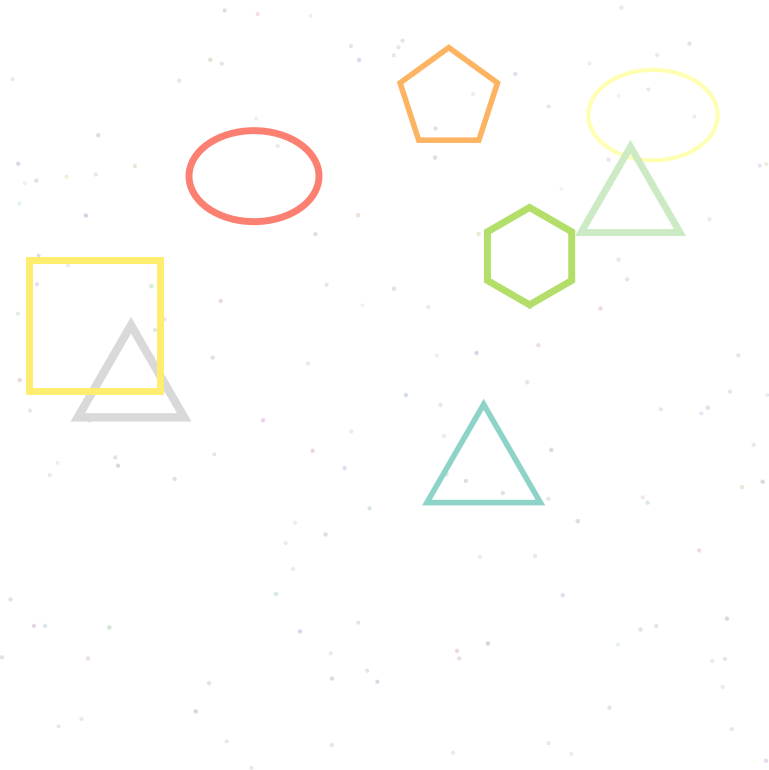[{"shape": "triangle", "thickness": 2, "radius": 0.43, "center": [0.628, 0.39]}, {"shape": "oval", "thickness": 1.5, "radius": 0.42, "center": [0.848, 0.851]}, {"shape": "oval", "thickness": 2.5, "radius": 0.42, "center": [0.33, 0.771]}, {"shape": "pentagon", "thickness": 2, "radius": 0.33, "center": [0.583, 0.872]}, {"shape": "hexagon", "thickness": 2.5, "radius": 0.32, "center": [0.688, 0.667]}, {"shape": "triangle", "thickness": 3, "radius": 0.4, "center": [0.17, 0.498]}, {"shape": "triangle", "thickness": 2.5, "radius": 0.37, "center": [0.819, 0.735]}, {"shape": "square", "thickness": 2.5, "radius": 0.43, "center": [0.123, 0.577]}]